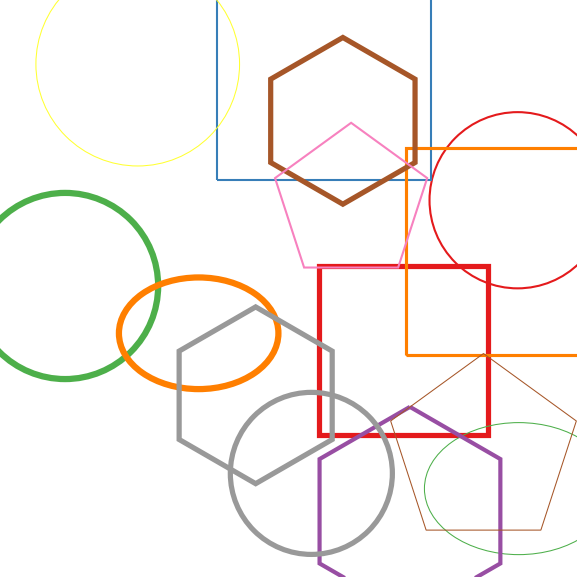[{"shape": "circle", "thickness": 1, "radius": 0.76, "center": [0.896, 0.652]}, {"shape": "square", "thickness": 2.5, "radius": 0.73, "center": [0.699, 0.392]}, {"shape": "square", "thickness": 1, "radius": 0.92, "center": [0.561, 0.873]}, {"shape": "oval", "thickness": 0.5, "radius": 0.82, "center": [0.898, 0.153]}, {"shape": "circle", "thickness": 3, "radius": 0.81, "center": [0.113, 0.504]}, {"shape": "hexagon", "thickness": 2, "radius": 0.9, "center": [0.71, 0.114]}, {"shape": "oval", "thickness": 3, "radius": 0.69, "center": [0.344, 0.422]}, {"shape": "square", "thickness": 1.5, "radius": 0.89, "center": [0.881, 0.563]}, {"shape": "circle", "thickness": 0.5, "radius": 0.88, "center": [0.238, 0.888]}, {"shape": "hexagon", "thickness": 2.5, "radius": 0.72, "center": [0.594, 0.79]}, {"shape": "pentagon", "thickness": 0.5, "radius": 0.85, "center": [0.837, 0.218]}, {"shape": "pentagon", "thickness": 1, "radius": 0.69, "center": [0.608, 0.648]}, {"shape": "circle", "thickness": 2.5, "radius": 0.7, "center": [0.539, 0.179]}, {"shape": "hexagon", "thickness": 2.5, "radius": 0.77, "center": [0.443, 0.315]}]